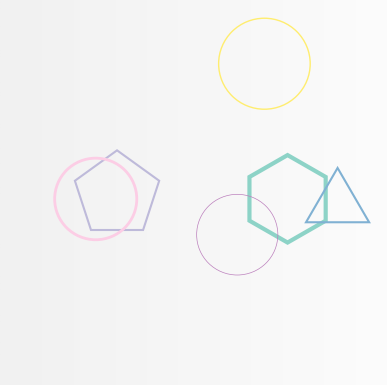[{"shape": "hexagon", "thickness": 3, "radius": 0.57, "center": [0.742, 0.484]}, {"shape": "pentagon", "thickness": 1.5, "radius": 0.57, "center": [0.302, 0.495]}, {"shape": "triangle", "thickness": 1.5, "radius": 0.47, "center": [0.871, 0.47]}, {"shape": "circle", "thickness": 2, "radius": 0.53, "center": [0.247, 0.483]}, {"shape": "circle", "thickness": 0.5, "radius": 0.52, "center": [0.612, 0.39]}, {"shape": "circle", "thickness": 1, "radius": 0.59, "center": [0.682, 0.834]}]